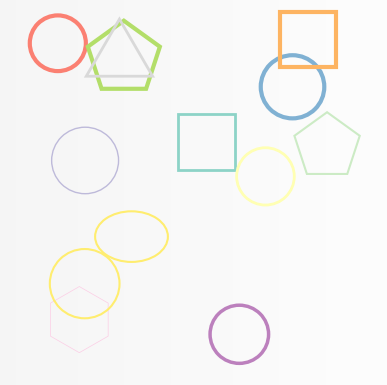[{"shape": "square", "thickness": 2, "radius": 0.36, "center": [0.533, 0.632]}, {"shape": "circle", "thickness": 2, "radius": 0.37, "center": [0.685, 0.542]}, {"shape": "circle", "thickness": 1, "radius": 0.43, "center": [0.22, 0.583]}, {"shape": "circle", "thickness": 3, "radius": 0.36, "center": [0.149, 0.888]}, {"shape": "circle", "thickness": 3, "radius": 0.41, "center": [0.755, 0.775]}, {"shape": "square", "thickness": 3, "radius": 0.36, "center": [0.796, 0.898]}, {"shape": "pentagon", "thickness": 3, "radius": 0.49, "center": [0.32, 0.848]}, {"shape": "hexagon", "thickness": 0.5, "radius": 0.43, "center": [0.205, 0.17]}, {"shape": "triangle", "thickness": 2, "radius": 0.49, "center": [0.308, 0.851]}, {"shape": "circle", "thickness": 2.5, "radius": 0.38, "center": [0.618, 0.132]}, {"shape": "pentagon", "thickness": 1.5, "radius": 0.44, "center": [0.844, 0.62]}, {"shape": "circle", "thickness": 1.5, "radius": 0.45, "center": [0.219, 0.263]}, {"shape": "oval", "thickness": 1.5, "radius": 0.47, "center": [0.339, 0.385]}]